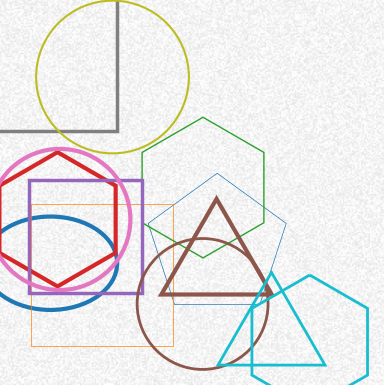[{"shape": "pentagon", "thickness": 0.5, "radius": 0.94, "center": [0.564, 0.362]}, {"shape": "oval", "thickness": 3, "radius": 0.87, "center": [0.131, 0.316]}, {"shape": "square", "thickness": 0.5, "radius": 0.92, "center": [0.265, 0.286]}, {"shape": "hexagon", "thickness": 1, "radius": 0.91, "center": [0.527, 0.513]}, {"shape": "hexagon", "thickness": 3, "radius": 0.87, "center": [0.149, 0.43]}, {"shape": "square", "thickness": 2.5, "radius": 0.73, "center": [0.222, 0.385]}, {"shape": "circle", "thickness": 2, "radius": 0.85, "center": [0.526, 0.21]}, {"shape": "triangle", "thickness": 3, "radius": 0.83, "center": [0.562, 0.318]}, {"shape": "circle", "thickness": 3, "radius": 0.92, "center": [0.155, 0.43]}, {"shape": "square", "thickness": 2.5, "radius": 0.89, "center": [0.126, 0.838]}, {"shape": "circle", "thickness": 1.5, "radius": 0.99, "center": [0.292, 0.8]}, {"shape": "triangle", "thickness": 2, "radius": 0.8, "center": [0.705, 0.132]}, {"shape": "hexagon", "thickness": 2, "radius": 0.87, "center": [0.804, 0.112]}]